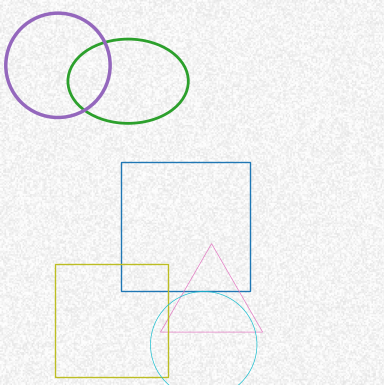[{"shape": "square", "thickness": 1, "radius": 0.84, "center": [0.482, 0.411]}, {"shape": "oval", "thickness": 2, "radius": 0.78, "center": [0.333, 0.789]}, {"shape": "circle", "thickness": 2.5, "radius": 0.68, "center": [0.151, 0.83]}, {"shape": "triangle", "thickness": 0.5, "radius": 0.77, "center": [0.55, 0.214]}, {"shape": "square", "thickness": 1, "radius": 0.73, "center": [0.29, 0.168]}, {"shape": "circle", "thickness": 0.5, "radius": 0.69, "center": [0.529, 0.105]}]